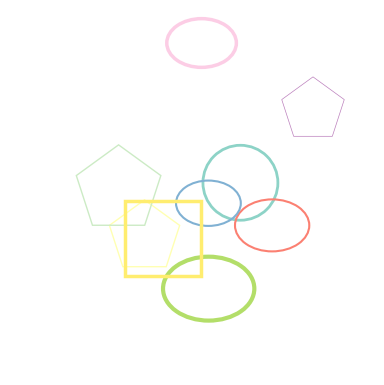[{"shape": "circle", "thickness": 2, "radius": 0.49, "center": [0.624, 0.525]}, {"shape": "pentagon", "thickness": 1, "radius": 0.48, "center": [0.375, 0.385]}, {"shape": "oval", "thickness": 1.5, "radius": 0.48, "center": [0.707, 0.415]}, {"shape": "oval", "thickness": 1.5, "radius": 0.42, "center": [0.541, 0.472]}, {"shape": "oval", "thickness": 3, "radius": 0.59, "center": [0.542, 0.25]}, {"shape": "oval", "thickness": 2.5, "radius": 0.45, "center": [0.524, 0.888]}, {"shape": "pentagon", "thickness": 0.5, "radius": 0.43, "center": [0.813, 0.715]}, {"shape": "pentagon", "thickness": 1, "radius": 0.58, "center": [0.308, 0.508]}, {"shape": "square", "thickness": 2.5, "radius": 0.49, "center": [0.422, 0.38]}]